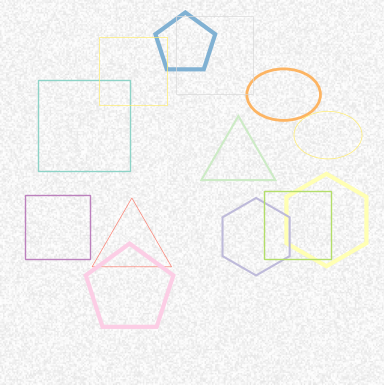[{"shape": "square", "thickness": 1, "radius": 0.59, "center": [0.218, 0.673]}, {"shape": "hexagon", "thickness": 3, "radius": 0.6, "center": [0.848, 0.428]}, {"shape": "hexagon", "thickness": 1.5, "radius": 0.5, "center": [0.665, 0.385]}, {"shape": "triangle", "thickness": 0.5, "radius": 0.6, "center": [0.342, 0.367]}, {"shape": "pentagon", "thickness": 3, "radius": 0.41, "center": [0.481, 0.886]}, {"shape": "oval", "thickness": 2, "radius": 0.48, "center": [0.737, 0.754]}, {"shape": "square", "thickness": 1, "radius": 0.44, "center": [0.772, 0.415]}, {"shape": "pentagon", "thickness": 3, "radius": 0.6, "center": [0.337, 0.248]}, {"shape": "square", "thickness": 0.5, "radius": 0.51, "center": [0.557, 0.856]}, {"shape": "square", "thickness": 1, "radius": 0.42, "center": [0.15, 0.411]}, {"shape": "triangle", "thickness": 1.5, "radius": 0.55, "center": [0.619, 0.588]}, {"shape": "square", "thickness": 0.5, "radius": 0.44, "center": [0.345, 0.816]}, {"shape": "oval", "thickness": 0.5, "radius": 0.44, "center": [0.852, 0.649]}]